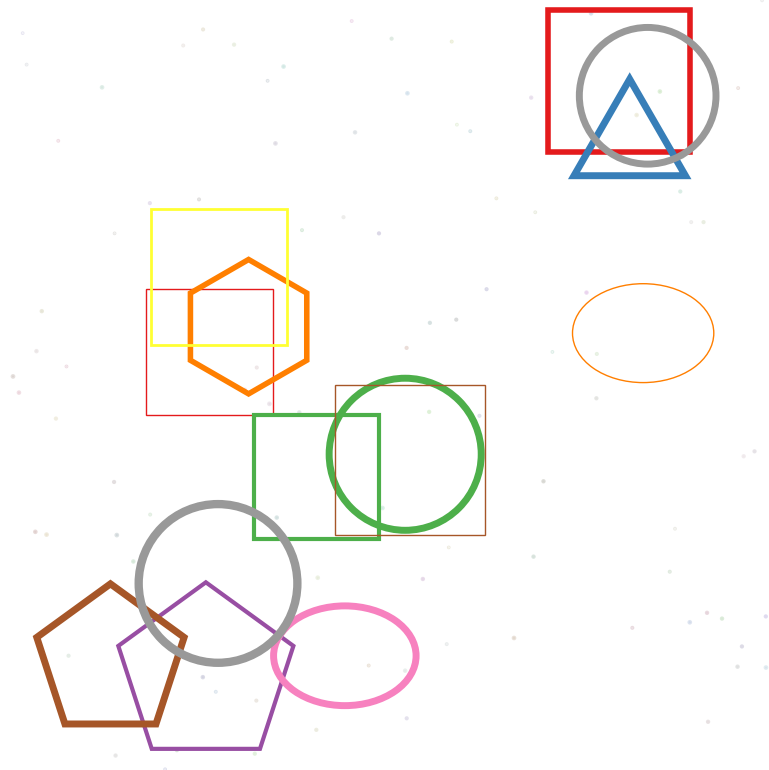[{"shape": "square", "thickness": 0.5, "radius": 0.41, "center": [0.272, 0.543]}, {"shape": "square", "thickness": 2, "radius": 0.46, "center": [0.804, 0.895]}, {"shape": "triangle", "thickness": 2.5, "radius": 0.42, "center": [0.818, 0.814]}, {"shape": "circle", "thickness": 2.5, "radius": 0.49, "center": [0.526, 0.41]}, {"shape": "square", "thickness": 1.5, "radius": 0.4, "center": [0.411, 0.38]}, {"shape": "pentagon", "thickness": 1.5, "radius": 0.6, "center": [0.267, 0.124]}, {"shape": "hexagon", "thickness": 2, "radius": 0.44, "center": [0.323, 0.576]}, {"shape": "oval", "thickness": 0.5, "radius": 0.46, "center": [0.835, 0.567]}, {"shape": "square", "thickness": 1, "radius": 0.44, "center": [0.284, 0.64]}, {"shape": "pentagon", "thickness": 2.5, "radius": 0.5, "center": [0.143, 0.141]}, {"shape": "square", "thickness": 0.5, "radius": 0.49, "center": [0.532, 0.403]}, {"shape": "oval", "thickness": 2.5, "radius": 0.46, "center": [0.448, 0.148]}, {"shape": "circle", "thickness": 2.5, "radius": 0.44, "center": [0.841, 0.876]}, {"shape": "circle", "thickness": 3, "radius": 0.52, "center": [0.283, 0.242]}]